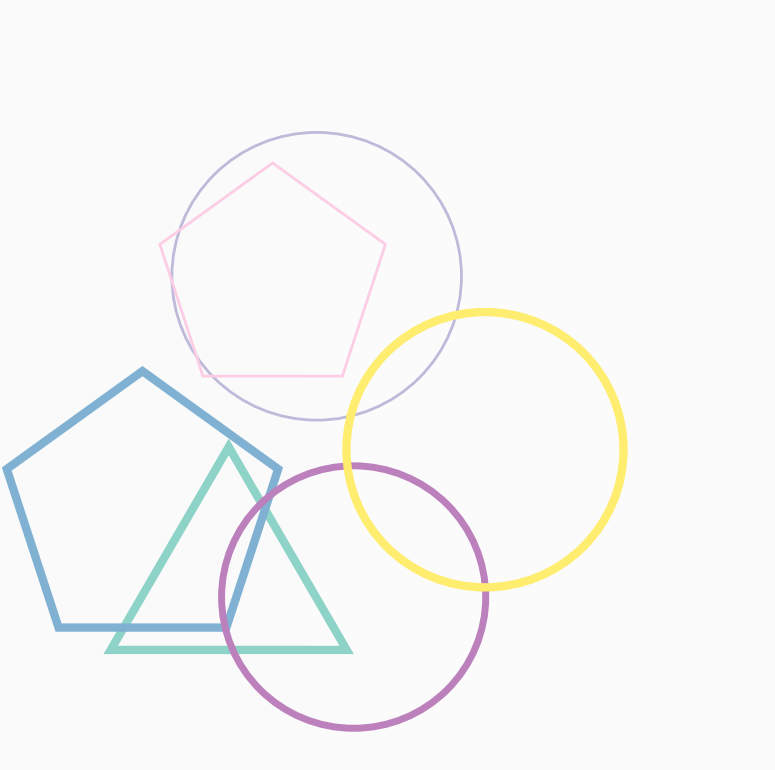[{"shape": "triangle", "thickness": 3, "radius": 0.88, "center": [0.295, 0.244]}, {"shape": "circle", "thickness": 1, "radius": 0.93, "center": [0.409, 0.641]}, {"shape": "pentagon", "thickness": 3, "radius": 0.92, "center": [0.184, 0.334]}, {"shape": "pentagon", "thickness": 1, "radius": 0.77, "center": [0.352, 0.635]}, {"shape": "circle", "thickness": 2.5, "radius": 0.85, "center": [0.456, 0.225]}, {"shape": "circle", "thickness": 3, "radius": 0.89, "center": [0.626, 0.416]}]